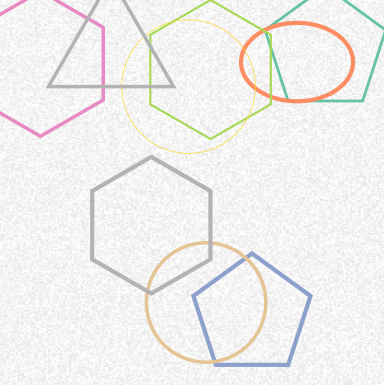[{"shape": "pentagon", "thickness": 2, "radius": 0.82, "center": [0.845, 0.871]}, {"shape": "oval", "thickness": 3, "radius": 0.73, "center": [0.772, 0.839]}, {"shape": "pentagon", "thickness": 3, "radius": 0.8, "center": [0.654, 0.182]}, {"shape": "hexagon", "thickness": 2.5, "radius": 0.94, "center": [0.105, 0.834]}, {"shape": "hexagon", "thickness": 1.5, "radius": 0.9, "center": [0.547, 0.819]}, {"shape": "circle", "thickness": 0.5, "radius": 0.87, "center": [0.49, 0.775]}, {"shape": "circle", "thickness": 2.5, "radius": 0.78, "center": [0.535, 0.214]}, {"shape": "triangle", "thickness": 2.5, "radius": 0.94, "center": [0.288, 0.869]}, {"shape": "hexagon", "thickness": 3, "radius": 0.89, "center": [0.393, 0.415]}]